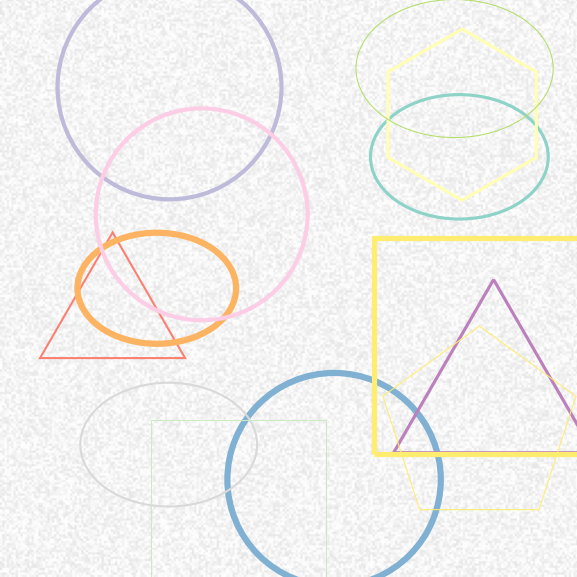[{"shape": "oval", "thickness": 1.5, "radius": 0.77, "center": [0.795, 0.728]}, {"shape": "hexagon", "thickness": 1.5, "radius": 0.74, "center": [0.8, 0.801]}, {"shape": "circle", "thickness": 2, "radius": 0.97, "center": [0.294, 0.848]}, {"shape": "triangle", "thickness": 1, "radius": 0.73, "center": [0.195, 0.452]}, {"shape": "circle", "thickness": 3, "radius": 0.92, "center": [0.579, 0.169]}, {"shape": "oval", "thickness": 3, "radius": 0.69, "center": [0.271, 0.5]}, {"shape": "oval", "thickness": 0.5, "radius": 0.85, "center": [0.787, 0.88]}, {"shape": "circle", "thickness": 2, "radius": 0.92, "center": [0.349, 0.628]}, {"shape": "oval", "thickness": 1, "radius": 0.77, "center": [0.292, 0.229]}, {"shape": "triangle", "thickness": 1.5, "radius": 1.0, "center": [0.855, 0.315]}, {"shape": "square", "thickness": 0.5, "radius": 0.76, "center": [0.413, 0.12]}, {"shape": "pentagon", "thickness": 0.5, "radius": 0.88, "center": [0.83, 0.259]}, {"shape": "square", "thickness": 2.5, "radius": 0.93, "center": [0.835, 0.4]}]